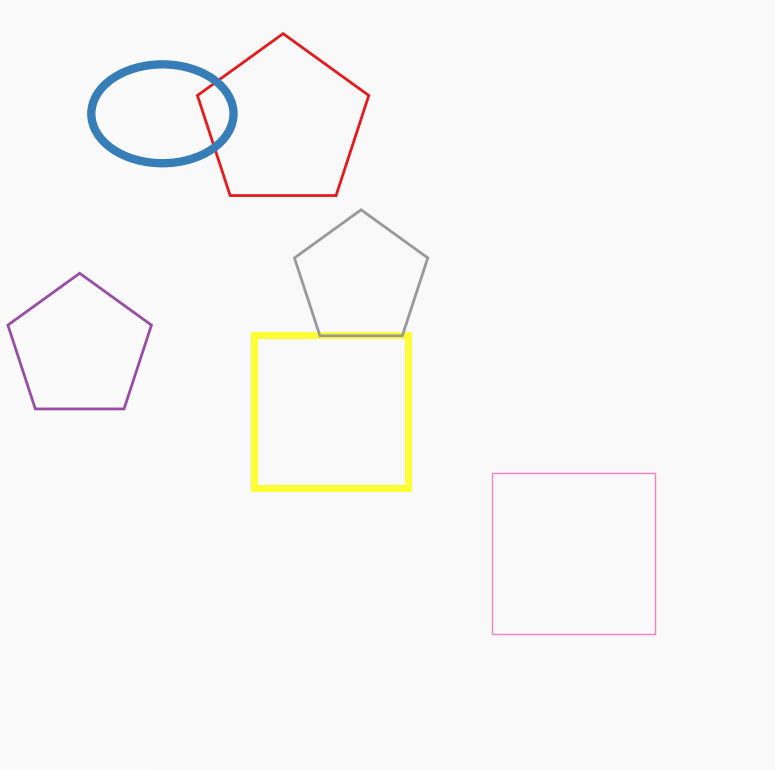[{"shape": "pentagon", "thickness": 1, "radius": 0.58, "center": [0.365, 0.84]}, {"shape": "oval", "thickness": 3, "radius": 0.46, "center": [0.21, 0.852]}, {"shape": "pentagon", "thickness": 1, "radius": 0.49, "center": [0.103, 0.548]}, {"shape": "square", "thickness": 2.5, "radius": 0.5, "center": [0.427, 0.466]}, {"shape": "square", "thickness": 0.5, "radius": 0.53, "center": [0.74, 0.281]}, {"shape": "pentagon", "thickness": 1, "radius": 0.45, "center": [0.466, 0.637]}]